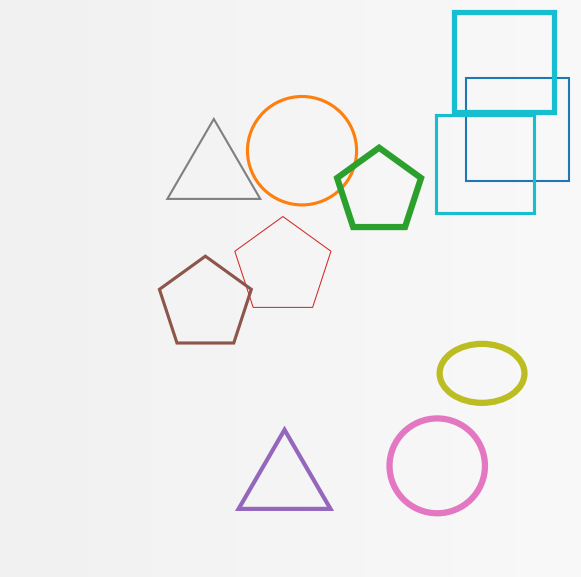[{"shape": "square", "thickness": 1, "radius": 0.45, "center": [0.89, 0.775]}, {"shape": "circle", "thickness": 1.5, "radius": 0.47, "center": [0.52, 0.738]}, {"shape": "pentagon", "thickness": 3, "radius": 0.38, "center": [0.652, 0.667]}, {"shape": "pentagon", "thickness": 0.5, "radius": 0.43, "center": [0.487, 0.537]}, {"shape": "triangle", "thickness": 2, "radius": 0.46, "center": [0.49, 0.164]}, {"shape": "pentagon", "thickness": 1.5, "radius": 0.42, "center": [0.353, 0.472]}, {"shape": "circle", "thickness": 3, "radius": 0.41, "center": [0.752, 0.192]}, {"shape": "triangle", "thickness": 1, "radius": 0.46, "center": [0.368, 0.701]}, {"shape": "oval", "thickness": 3, "radius": 0.36, "center": [0.829, 0.353]}, {"shape": "square", "thickness": 2.5, "radius": 0.43, "center": [0.867, 0.892]}, {"shape": "square", "thickness": 1.5, "radius": 0.42, "center": [0.834, 0.716]}]